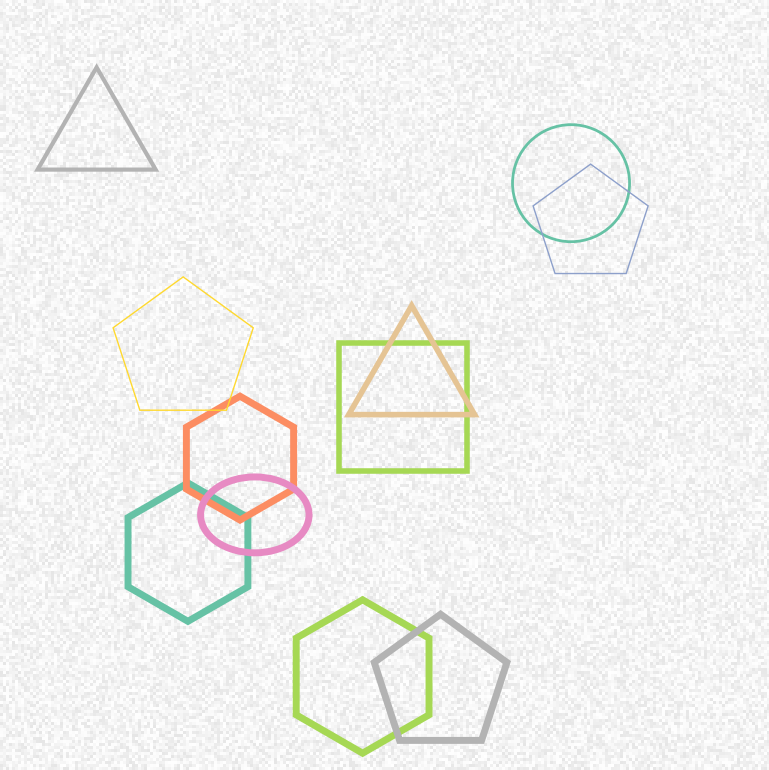[{"shape": "hexagon", "thickness": 2.5, "radius": 0.45, "center": [0.244, 0.283]}, {"shape": "circle", "thickness": 1, "radius": 0.38, "center": [0.742, 0.762]}, {"shape": "hexagon", "thickness": 2.5, "radius": 0.4, "center": [0.312, 0.405]}, {"shape": "pentagon", "thickness": 0.5, "radius": 0.39, "center": [0.767, 0.708]}, {"shape": "oval", "thickness": 2.5, "radius": 0.35, "center": [0.331, 0.331]}, {"shape": "hexagon", "thickness": 2.5, "radius": 0.5, "center": [0.471, 0.121]}, {"shape": "square", "thickness": 2, "radius": 0.42, "center": [0.523, 0.471]}, {"shape": "pentagon", "thickness": 0.5, "radius": 0.48, "center": [0.238, 0.545]}, {"shape": "triangle", "thickness": 2, "radius": 0.47, "center": [0.535, 0.509]}, {"shape": "triangle", "thickness": 1.5, "radius": 0.44, "center": [0.125, 0.824]}, {"shape": "pentagon", "thickness": 2.5, "radius": 0.45, "center": [0.572, 0.112]}]